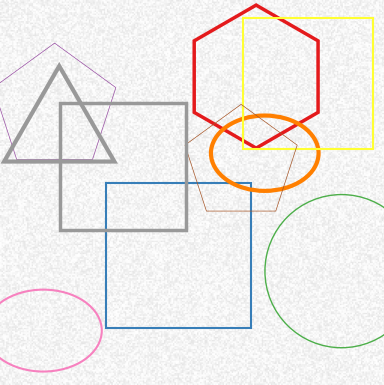[{"shape": "hexagon", "thickness": 2.5, "radius": 0.93, "center": [0.665, 0.801]}, {"shape": "square", "thickness": 1.5, "radius": 0.94, "center": [0.464, 0.336]}, {"shape": "circle", "thickness": 1, "radius": 0.99, "center": [0.887, 0.296]}, {"shape": "pentagon", "thickness": 0.5, "radius": 0.84, "center": [0.142, 0.721]}, {"shape": "oval", "thickness": 3, "radius": 0.7, "center": [0.688, 0.602]}, {"shape": "square", "thickness": 1.5, "radius": 0.85, "center": [0.8, 0.783]}, {"shape": "pentagon", "thickness": 0.5, "radius": 0.77, "center": [0.626, 0.576]}, {"shape": "oval", "thickness": 1.5, "radius": 0.76, "center": [0.112, 0.141]}, {"shape": "triangle", "thickness": 3, "radius": 0.83, "center": [0.154, 0.663]}, {"shape": "square", "thickness": 2.5, "radius": 0.82, "center": [0.32, 0.568]}]